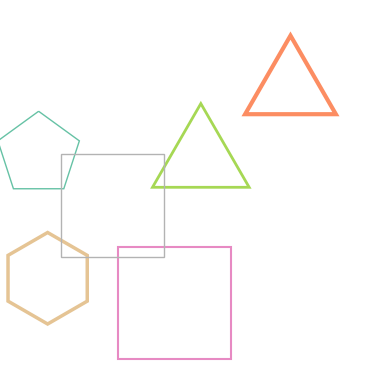[{"shape": "pentagon", "thickness": 1, "radius": 0.56, "center": [0.1, 0.6]}, {"shape": "triangle", "thickness": 3, "radius": 0.68, "center": [0.755, 0.771]}, {"shape": "square", "thickness": 1.5, "radius": 0.73, "center": [0.453, 0.213]}, {"shape": "triangle", "thickness": 2, "radius": 0.72, "center": [0.522, 0.586]}, {"shape": "hexagon", "thickness": 2.5, "radius": 0.59, "center": [0.124, 0.277]}, {"shape": "square", "thickness": 1, "radius": 0.67, "center": [0.292, 0.467]}]